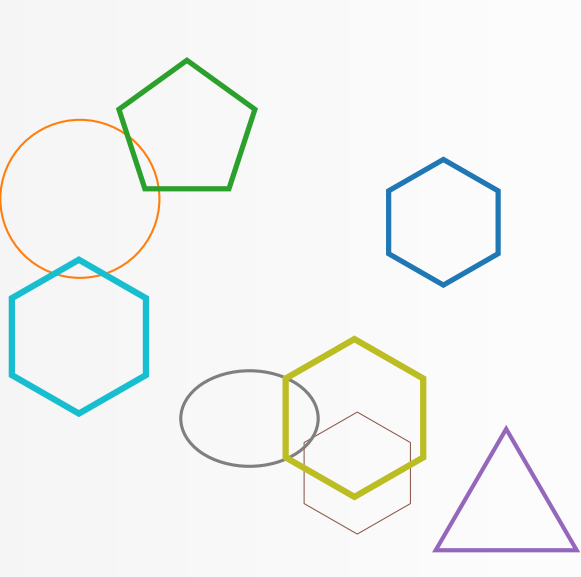[{"shape": "hexagon", "thickness": 2.5, "radius": 0.54, "center": [0.763, 0.614]}, {"shape": "circle", "thickness": 1, "radius": 0.68, "center": [0.137, 0.655]}, {"shape": "pentagon", "thickness": 2.5, "radius": 0.62, "center": [0.322, 0.772]}, {"shape": "triangle", "thickness": 2, "radius": 0.7, "center": [0.871, 0.116]}, {"shape": "hexagon", "thickness": 0.5, "radius": 0.53, "center": [0.615, 0.18]}, {"shape": "oval", "thickness": 1.5, "radius": 0.59, "center": [0.429, 0.274]}, {"shape": "hexagon", "thickness": 3, "radius": 0.68, "center": [0.61, 0.275]}, {"shape": "hexagon", "thickness": 3, "radius": 0.67, "center": [0.136, 0.416]}]